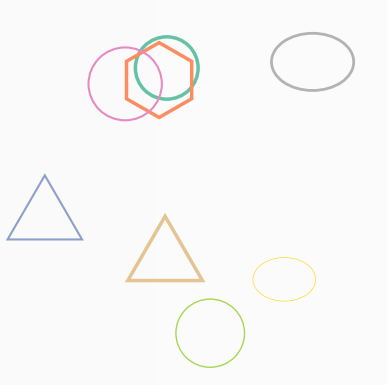[{"shape": "circle", "thickness": 2.5, "radius": 0.4, "center": [0.43, 0.823]}, {"shape": "hexagon", "thickness": 2.5, "radius": 0.49, "center": [0.411, 0.792]}, {"shape": "triangle", "thickness": 1.5, "radius": 0.55, "center": [0.116, 0.434]}, {"shape": "circle", "thickness": 1.5, "radius": 0.47, "center": [0.323, 0.782]}, {"shape": "circle", "thickness": 1, "radius": 0.44, "center": [0.543, 0.135]}, {"shape": "oval", "thickness": 0.5, "radius": 0.4, "center": [0.734, 0.274]}, {"shape": "triangle", "thickness": 2.5, "radius": 0.56, "center": [0.426, 0.327]}, {"shape": "oval", "thickness": 2, "radius": 0.53, "center": [0.807, 0.839]}]